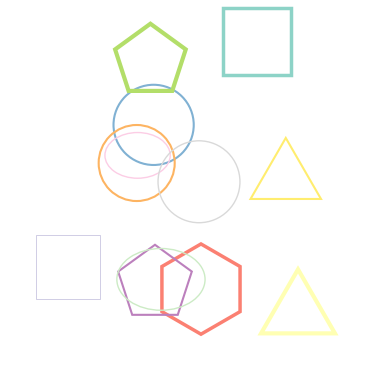[{"shape": "square", "thickness": 2.5, "radius": 0.44, "center": [0.668, 0.893]}, {"shape": "triangle", "thickness": 3, "radius": 0.55, "center": [0.774, 0.19]}, {"shape": "square", "thickness": 0.5, "radius": 0.42, "center": [0.176, 0.305]}, {"shape": "hexagon", "thickness": 2.5, "radius": 0.59, "center": [0.522, 0.249]}, {"shape": "circle", "thickness": 1.5, "radius": 0.52, "center": [0.399, 0.676]}, {"shape": "circle", "thickness": 1.5, "radius": 0.49, "center": [0.355, 0.577]}, {"shape": "pentagon", "thickness": 3, "radius": 0.48, "center": [0.391, 0.842]}, {"shape": "oval", "thickness": 1, "radius": 0.42, "center": [0.357, 0.596]}, {"shape": "circle", "thickness": 1, "radius": 0.53, "center": [0.517, 0.528]}, {"shape": "pentagon", "thickness": 1.5, "radius": 0.5, "center": [0.403, 0.264]}, {"shape": "oval", "thickness": 1, "radius": 0.57, "center": [0.418, 0.274]}, {"shape": "triangle", "thickness": 1.5, "radius": 0.53, "center": [0.742, 0.536]}]